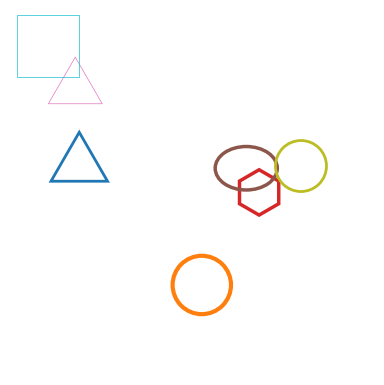[{"shape": "triangle", "thickness": 2, "radius": 0.42, "center": [0.206, 0.572]}, {"shape": "circle", "thickness": 3, "radius": 0.38, "center": [0.524, 0.26]}, {"shape": "hexagon", "thickness": 2.5, "radius": 0.29, "center": [0.673, 0.5]}, {"shape": "oval", "thickness": 2.5, "radius": 0.4, "center": [0.64, 0.563]}, {"shape": "triangle", "thickness": 0.5, "radius": 0.4, "center": [0.196, 0.771]}, {"shape": "circle", "thickness": 2, "radius": 0.33, "center": [0.782, 0.569]}, {"shape": "square", "thickness": 0.5, "radius": 0.4, "center": [0.125, 0.88]}]